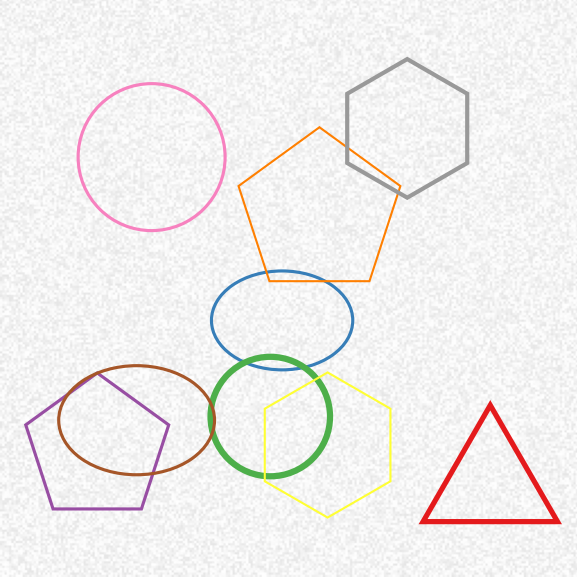[{"shape": "triangle", "thickness": 2.5, "radius": 0.67, "center": [0.849, 0.163]}, {"shape": "oval", "thickness": 1.5, "radius": 0.61, "center": [0.488, 0.444]}, {"shape": "circle", "thickness": 3, "radius": 0.52, "center": [0.468, 0.278]}, {"shape": "pentagon", "thickness": 1.5, "radius": 0.65, "center": [0.168, 0.223]}, {"shape": "pentagon", "thickness": 1, "radius": 0.74, "center": [0.553, 0.631]}, {"shape": "hexagon", "thickness": 1, "radius": 0.63, "center": [0.567, 0.229]}, {"shape": "oval", "thickness": 1.5, "radius": 0.67, "center": [0.237, 0.271]}, {"shape": "circle", "thickness": 1.5, "radius": 0.64, "center": [0.263, 0.727]}, {"shape": "hexagon", "thickness": 2, "radius": 0.6, "center": [0.705, 0.777]}]